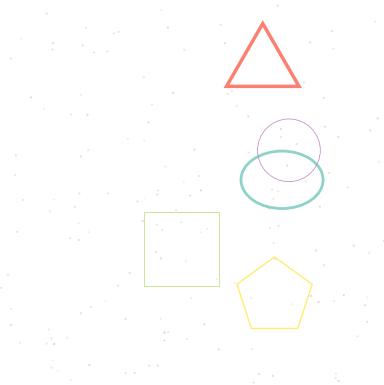[{"shape": "oval", "thickness": 2, "radius": 0.53, "center": [0.733, 0.533]}, {"shape": "triangle", "thickness": 2.5, "radius": 0.54, "center": [0.682, 0.83]}, {"shape": "square", "thickness": 0.5, "radius": 0.49, "center": [0.471, 0.353]}, {"shape": "circle", "thickness": 0.5, "radius": 0.41, "center": [0.751, 0.61]}, {"shape": "pentagon", "thickness": 1, "radius": 0.51, "center": [0.713, 0.23]}]